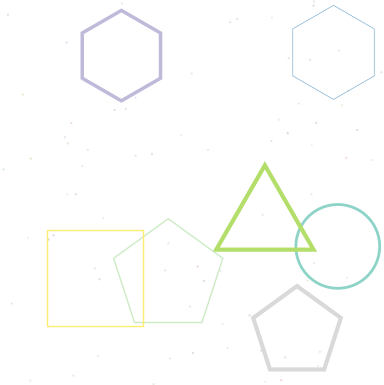[{"shape": "circle", "thickness": 2, "radius": 0.54, "center": [0.877, 0.36]}, {"shape": "hexagon", "thickness": 2.5, "radius": 0.59, "center": [0.315, 0.856]}, {"shape": "hexagon", "thickness": 0.5, "radius": 0.61, "center": [0.866, 0.864]}, {"shape": "triangle", "thickness": 3, "radius": 0.73, "center": [0.688, 0.425]}, {"shape": "pentagon", "thickness": 3, "radius": 0.6, "center": [0.772, 0.137]}, {"shape": "pentagon", "thickness": 1, "radius": 0.75, "center": [0.437, 0.283]}, {"shape": "square", "thickness": 1, "radius": 0.62, "center": [0.247, 0.278]}]